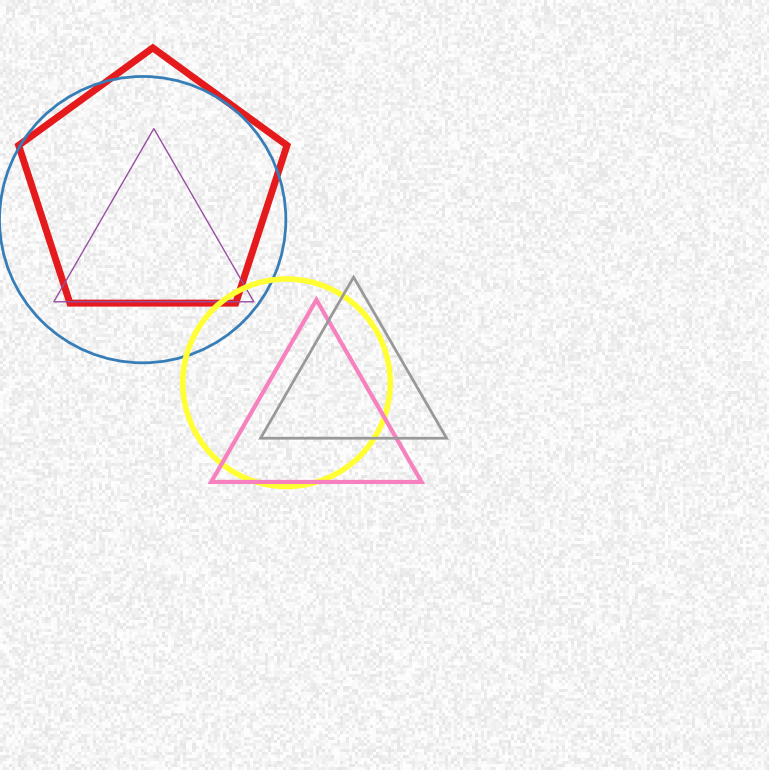[{"shape": "pentagon", "thickness": 2.5, "radius": 0.92, "center": [0.198, 0.755]}, {"shape": "circle", "thickness": 1, "radius": 0.93, "center": [0.185, 0.715]}, {"shape": "triangle", "thickness": 0.5, "radius": 0.75, "center": [0.2, 0.683]}, {"shape": "circle", "thickness": 2, "radius": 0.67, "center": [0.372, 0.503]}, {"shape": "triangle", "thickness": 1.5, "radius": 0.79, "center": [0.411, 0.453]}, {"shape": "triangle", "thickness": 1, "radius": 0.7, "center": [0.459, 0.501]}]